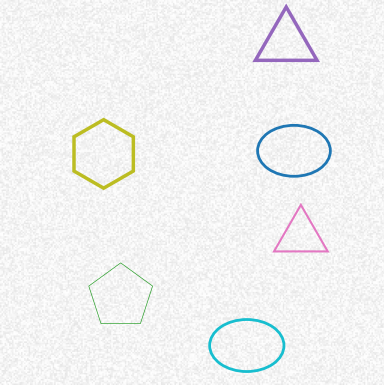[{"shape": "oval", "thickness": 2, "radius": 0.47, "center": [0.764, 0.608]}, {"shape": "pentagon", "thickness": 0.5, "radius": 0.44, "center": [0.313, 0.23]}, {"shape": "triangle", "thickness": 2.5, "radius": 0.46, "center": [0.743, 0.889]}, {"shape": "triangle", "thickness": 1.5, "radius": 0.4, "center": [0.781, 0.387]}, {"shape": "hexagon", "thickness": 2.5, "radius": 0.44, "center": [0.269, 0.6]}, {"shape": "oval", "thickness": 2, "radius": 0.48, "center": [0.641, 0.103]}]